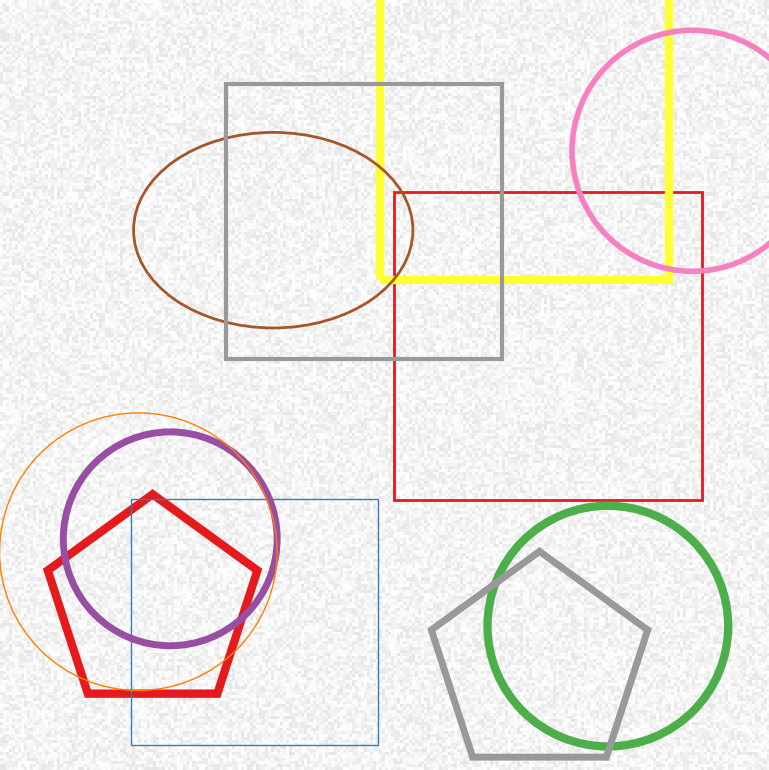[{"shape": "pentagon", "thickness": 3, "radius": 0.72, "center": [0.198, 0.215]}, {"shape": "square", "thickness": 1, "radius": 1.0, "center": [0.712, 0.551]}, {"shape": "square", "thickness": 0.5, "radius": 0.8, "center": [0.331, 0.192]}, {"shape": "circle", "thickness": 3, "radius": 0.78, "center": [0.789, 0.187]}, {"shape": "circle", "thickness": 2.5, "radius": 0.69, "center": [0.221, 0.3]}, {"shape": "circle", "thickness": 0.5, "radius": 0.9, "center": [0.18, 0.284]}, {"shape": "square", "thickness": 3, "radius": 0.94, "center": [0.681, 0.824]}, {"shape": "oval", "thickness": 1, "radius": 0.91, "center": [0.355, 0.701]}, {"shape": "circle", "thickness": 2, "radius": 0.78, "center": [0.899, 0.804]}, {"shape": "square", "thickness": 1.5, "radius": 0.9, "center": [0.473, 0.712]}, {"shape": "pentagon", "thickness": 2.5, "radius": 0.74, "center": [0.701, 0.136]}]